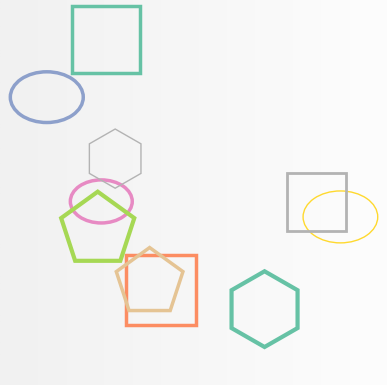[{"shape": "hexagon", "thickness": 3, "radius": 0.49, "center": [0.683, 0.197]}, {"shape": "square", "thickness": 2.5, "radius": 0.44, "center": [0.273, 0.897]}, {"shape": "square", "thickness": 2.5, "radius": 0.45, "center": [0.415, 0.247]}, {"shape": "oval", "thickness": 2.5, "radius": 0.47, "center": [0.121, 0.748]}, {"shape": "oval", "thickness": 2.5, "radius": 0.4, "center": [0.261, 0.477]}, {"shape": "pentagon", "thickness": 3, "radius": 0.5, "center": [0.252, 0.403]}, {"shape": "oval", "thickness": 1, "radius": 0.48, "center": [0.878, 0.437]}, {"shape": "pentagon", "thickness": 2.5, "radius": 0.45, "center": [0.386, 0.267]}, {"shape": "hexagon", "thickness": 1, "radius": 0.38, "center": [0.297, 0.588]}, {"shape": "square", "thickness": 2, "radius": 0.38, "center": [0.817, 0.476]}]